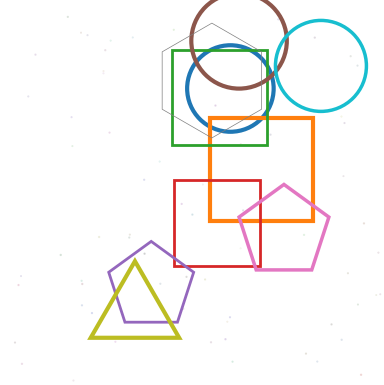[{"shape": "circle", "thickness": 3, "radius": 0.56, "center": [0.598, 0.77]}, {"shape": "square", "thickness": 3, "radius": 0.67, "center": [0.679, 0.56]}, {"shape": "square", "thickness": 2, "radius": 0.61, "center": [0.57, 0.748]}, {"shape": "square", "thickness": 2, "radius": 0.56, "center": [0.564, 0.422]}, {"shape": "pentagon", "thickness": 2, "radius": 0.58, "center": [0.393, 0.257]}, {"shape": "circle", "thickness": 3, "radius": 0.62, "center": [0.621, 0.894]}, {"shape": "pentagon", "thickness": 2.5, "radius": 0.61, "center": [0.738, 0.398]}, {"shape": "hexagon", "thickness": 0.5, "radius": 0.75, "center": [0.55, 0.791]}, {"shape": "triangle", "thickness": 3, "radius": 0.66, "center": [0.35, 0.189]}, {"shape": "circle", "thickness": 2.5, "radius": 0.59, "center": [0.834, 0.829]}]